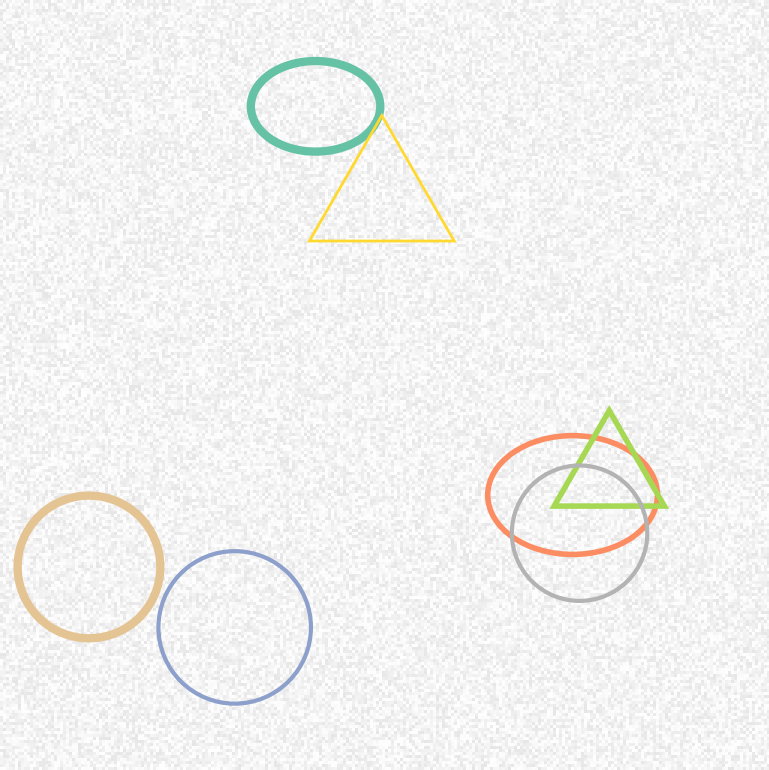[{"shape": "oval", "thickness": 3, "radius": 0.42, "center": [0.41, 0.862]}, {"shape": "oval", "thickness": 2, "radius": 0.55, "center": [0.744, 0.357]}, {"shape": "circle", "thickness": 1.5, "radius": 0.5, "center": [0.305, 0.185]}, {"shape": "triangle", "thickness": 2, "radius": 0.41, "center": [0.791, 0.384]}, {"shape": "triangle", "thickness": 1, "radius": 0.54, "center": [0.496, 0.741]}, {"shape": "circle", "thickness": 3, "radius": 0.46, "center": [0.116, 0.264]}, {"shape": "circle", "thickness": 1.5, "radius": 0.44, "center": [0.753, 0.308]}]